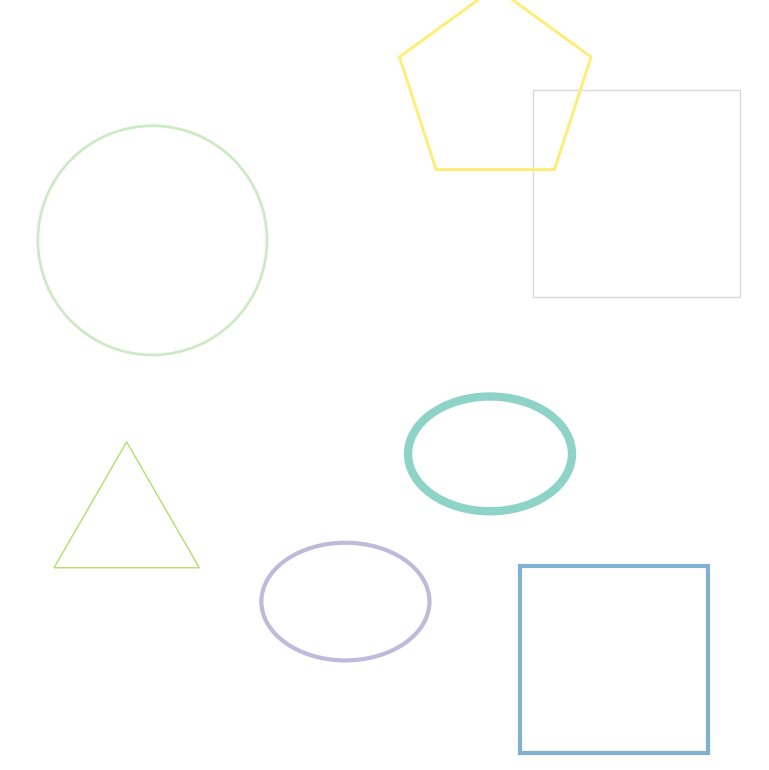[{"shape": "oval", "thickness": 3, "radius": 0.53, "center": [0.636, 0.411]}, {"shape": "oval", "thickness": 1.5, "radius": 0.55, "center": [0.449, 0.219]}, {"shape": "square", "thickness": 1.5, "radius": 0.61, "center": [0.797, 0.144]}, {"shape": "triangle", "thickness": 0.5, "radius": 0.54, "center": [0.164, 0.317]}, {"shape": "square", "thickness": 0.5, "radius": 0.67, "center": [0.827, 0.748]}, {"shape": "circle", "thickness": 1, "radius": 0.74, "center": [0.198, 0.688]}, {"shape": "pentagon", "thickness": 1, "radius": 0.65, "center": [0.643, 0.886]}]